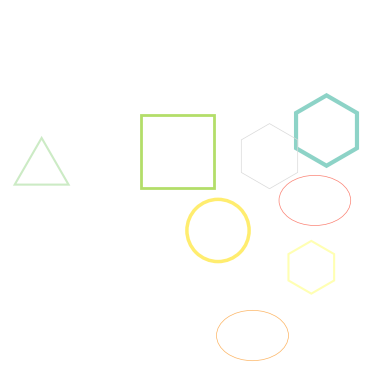[{"shape": "hexagon", "thickness": 3, "radius": 0.46, "center": [0.848, 0.661]}, {"shape": "hexagon", "thickness": 1.5, "radius": 0.34, "center": [0.809, 0.306]}, {"shape": "oval", "thickness": 0.5, "radius": 0.47, "center": [0.818, 0.479]}, {"shape": "oval", "thickness": 0.5, "radius": 0.47, "center": [0.656, 0.129]}, {"shape": "square", "thickness": 2, "radius": 0.47, "center": [0.462, 0.606]}, {"shape": "hexagon", "thickness": 0.5, "radius": 0.42, "center": [0.7, 0.594]}, {"shape": "triangle", "thickness": 1.5, "radius": 0.4, "center": [0.108, 0.561]}, {"shape": "circle", "thickness": 2.5, "radius": 0.4, "center": [0.566, 0.401]}]